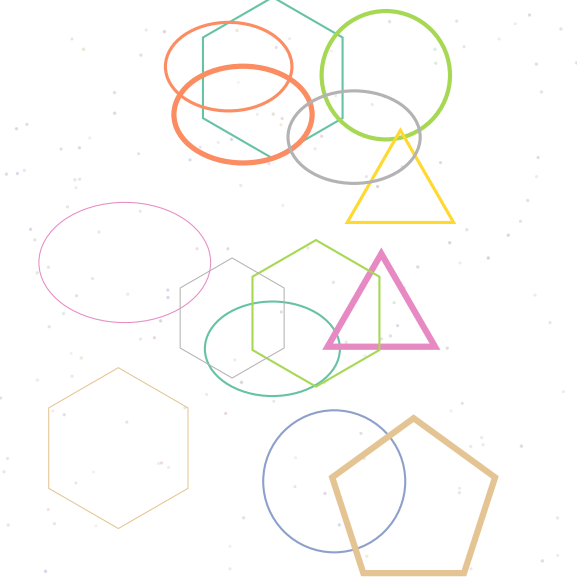[{"shape": "hexagon", "thickness": 1, "radius": 0.7, "center": [0.472, 0.864]}, {"shape": "oval", "thickness": 1, "radius": 0.58, "center": [0.472, 0.395]}, {"shape": "oval", "thickness": 2.5, "radius": 0.6, "center": [0.421, 0.801]}, {"shape": "oval", "thickness": 1.5, "radius": 0.55, "center": [0.396, 0.884]}, {"shape": "circle", "thickness": 1, "radius": 0.61, "center": [0.579, 0.166]}, {"shape": "oval", "thickness": 0.5, "radius": 0.74, "center": [0.216, 0.545]}, {"shape": "triangle", "thickness": 3, "radius": 0.54, "center": [0.66, 0.452]}, {"shape": "circle", "thickness": 2, "radius": 0.56, "center": [0.668, 0.869]}, {"shape": "hexagon", "thickness": 1, "radius": 0.63, "center": [0.547, 0.457]}, {"shape": "triangle", "thickness": 1.5, "radius": 0.53, "center": [0.693, 0.667]}, {"shape": "hexagon", "thickness": 0.5, "radius": 0.7, "center": [0.205, 0.223]}, {"shape": "pentagon", "thickness": 3, "radius": 0.74, "center": [0.716, 0.127]}, {"shape": "hexagon", "thickness": 0.5, "radius": 0.52, "center": [0.402, 0.448]}, {"shape": "oval", "thickness": 1.5, "radius": 0.57, "center": [0.613, 0.762]}]